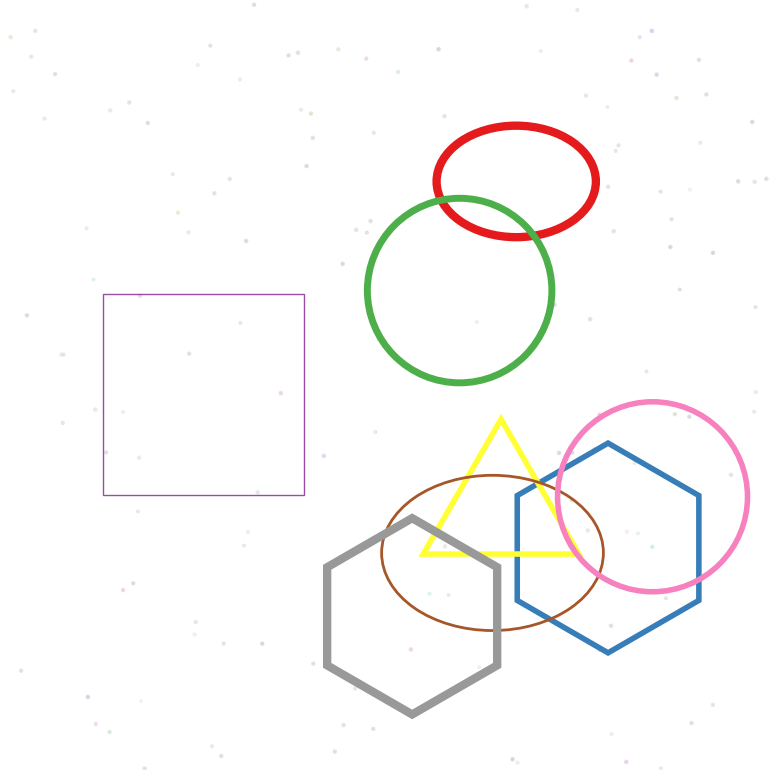[{"shape": "oval", "thickness": 3, "radius": 0.52, "center": [0.67, 0.764]}, {"shape": "hexagon", "thickness": 2, "radius": 0.68, "center": [0.79, 0.288]}, {"shape": "circle", "thickness": 2.5, "radius": 0.6, "center": [0.597, 0.623]}, {"shape": "square", "thickness": 0.5, "radius": 0.65, "center": [0.264, 0.487]}, {"shape": "triangle", "thickness": 2, "radius": 0.58, "center": [0.651, 0.339]}, {"shape": "oval", "thickness": 1, "radius": 0.72, "center": [0.64, 0.282]}, {"shape": "circle", "thickness": 2, "radius": 0.62, "center": [0.847, 0.355]}, {"shape": "hexagon", "thickness": 3, "radius": 0.64, "center": [0.535, 0.2]}]